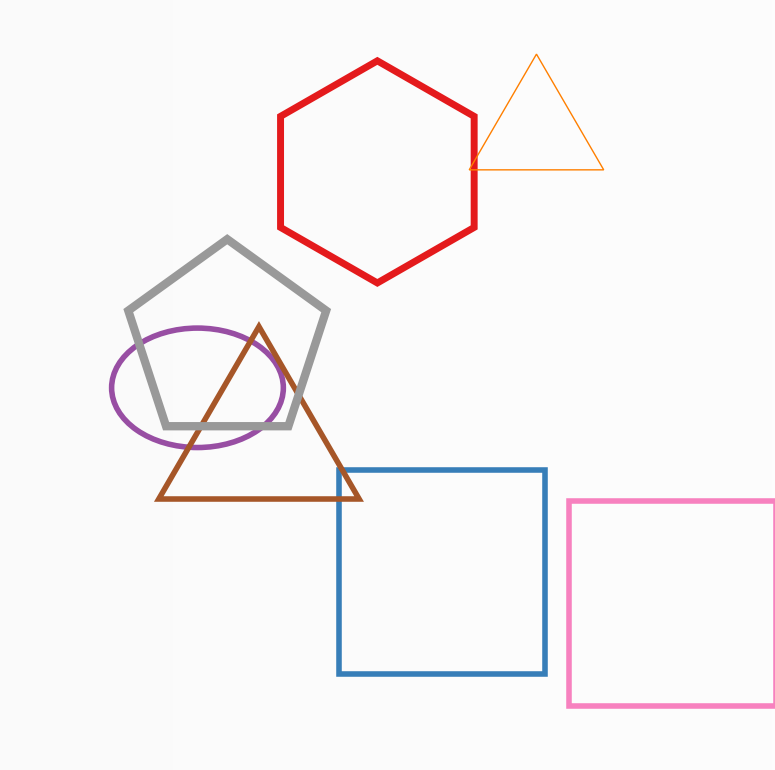[{"shape": "hexagon", "thickness": 2.5, "radius": 0.72, "center": [0.487, 0.777]}, {"shape": "square", "thickness": 2, "radius": 0.66, "center": [0.571, 0.257]}, {"shape": "oval", "thickness": 2, "radius": 0.55, "center": [0.255, 0.496]}, {"shape": "triangle", "thickness": 0.5, "radius": 0.5, "center": [0.692, 0.83]}, {"shape": "triangle", "thickness": 2, "radius": 0.75, "center": [0.334, 0.427]}, {"shape": "square", "thickness": 2, "radius": 0.67, "center": [0.867, 0.216]}, {"shape": "pentagon", "thickness": 3, "radius": 0.67, "center": [0.293, 0.555]}]